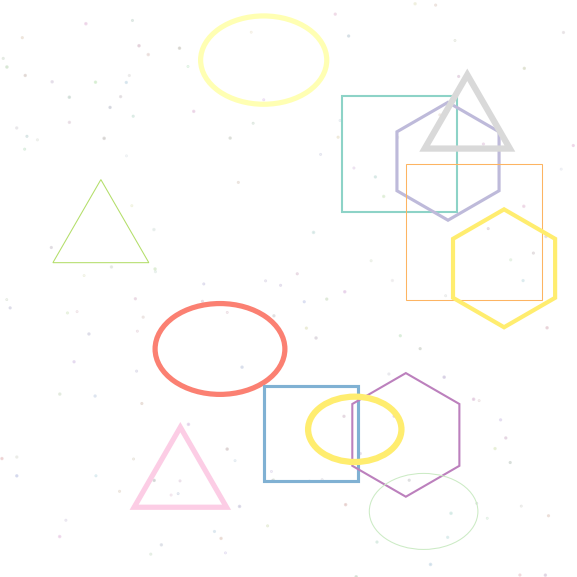[{"shape": "square", "thickness": 1, "radius": 0.5, "center": [0.692, 0.732]}, {"shape": "oval", "thickness": 2.5, "radius": 0.55, "center": [0.457, 0.895]}, {"shape": "hexagon", "thickness": 1.5, "radius": 0.51, "center": [0.776, 0.72]}, {"shape": "oval", "thickness": 2.5, "radius": 0.56, "center": [0.381, 0.395]}, {"shape": "square", "thickness": 1.5, "radius": 0.41, "center": [0.539, 0.249]}, {"shape": "square", "thickness": 0.5, "radius": 0.59, "center": [0.82, 0.597]}, {"shape": "triangle", "thickness": 0.5, "radius": 0.48, "center": [0.175, 0.592]}, {"shape": "triangle", "thickness": 2.5, "radius": 0.46, "center": [0.312, 0.167]}, {"shape": "triangle", "thickness": 3, "radius": 0.43, "center": [0.809, 0.784]}, {"shape": "hexagon", "thickness": 1, "radius": 0.54, "center": [0.703, 0.246]}, {"shape": "oval", "thickness": 0.5, "radius": 0.47, "center": [0.734, 0.114]}, {"shape": "hexagon", "thickness": 2, "radius": 0.51, "center": [0.873, 0.535]}, {"shape": "oval", "thickness": 3, "radius": 0.4, "center": [0.614, 0.256]}]